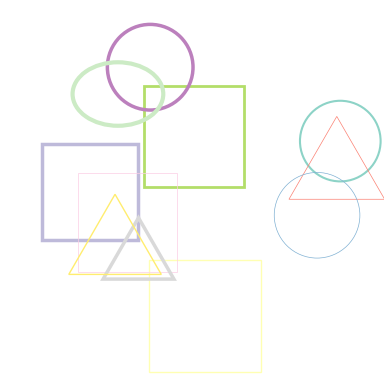[{"shape": "circle", "thickness": 1.5, "radius": 0.52, "center": [0.884, 0.634]}, {"shape": "square", "thickness": 1, "radius": 0.72, "center": [0.532, 0.179]}, {"shape": "square", "thickness": 2.5, "radius": 0.62, "center": [0.233, 0.501]}, {"shape": "triangle", "thickness": 0.5, "radius": 0.72, "center": [0.875, 0.554]}, {"shape": "circle", "thickness": 0.5, "radius": 0.56, "center": [0.824, 0.441]}, {"shape": "square", "thickness": 2, "radius": 0.65, "center": [0.504, 0.646]}, {"shape": "square", "thickness": 0.5, "radius": 0.64, "center": [0.331, 0.422]}, {"shape": "triangle", "thickness": 2.5, "radius": 0.53, "center": [0.36, 0.328]}, {"shape": "circle", "thickness": 2.5, "radius": 0.56, "center": [0.39, 0.825]}, {"shape": "oval", "thickness": 3, "radius": 0.59, "center": [0.306, 0.756]}, {"shape": "triangle", "thickness": 1, "radius": 0.69, "center": [0.299, 0.357]}]